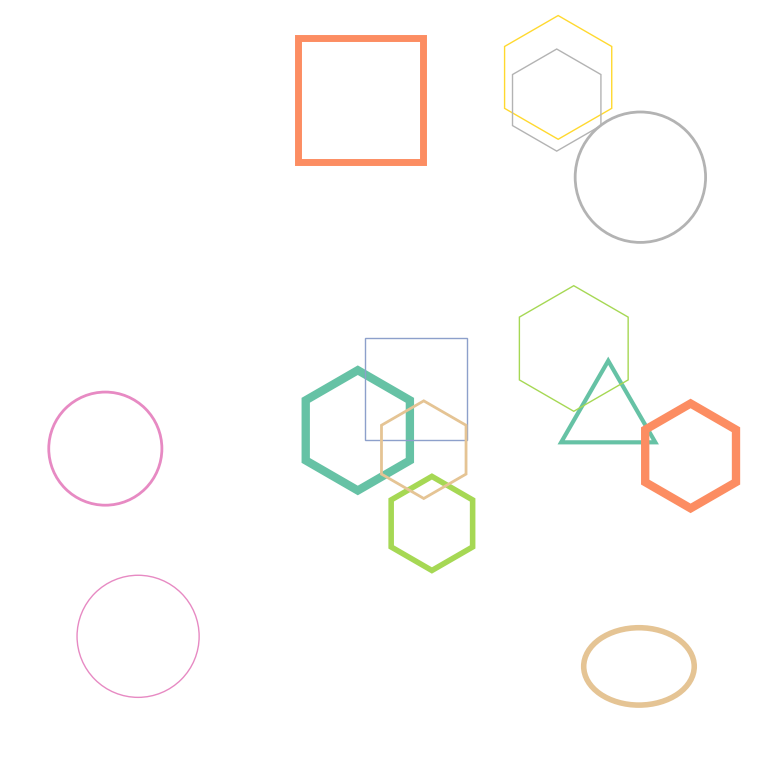[{"shape": "triangle", "thickness": 1.5, "radius": 0.35, "center": [0.79, 0.461]}, {"shape": "hexagon", "thickness": 3, "radius": 0.39, "center": [0.465, 0.441]}, {"shape": "square", "thickness": 2.5, "radius": 0.4, "center": [0.468, 0.87]}, {"shape": "hexagon", "thickness": 3, "radius": 0.34, "center": [0.897, 0.408]}, {"shape": "square", "thickness": 0.5, "radius": 0.33, "center": [0.54, 0.495]}, {"shape": "circle", "thickness": 1, "radius": 0.37, "center": [0.137, 0.417]}, {"shape": "circle", "thickness": 0.5, "radius": 0.4, "center": [0.179, 0.174]}, {"shape": "hexagon", "thickness": 2, "radius": 0.31, "center": [0.561, 0.32]}, {"shape": "hexagon", "thickness": 0.5, "radius": 0.41, "center": [0.745, 0.547]}, {"shape": "hexagon", "thickness": 0.5, "radius": 0.4, "center": [0.725, 0.899]}, {"shape": "hexagon", "thickness": 1, "radius": 0.32, "center": [0.55, 0.416]}, {"shape": "oval", "thickness": 2, "radius": 0.36, "center": [0.83, 0.135]}, {"shape": "hexagon", "thickness": 0.5, "radius": 0.33, "center": [0.723, 0.87]}, {"shape": "circle", "thickness": 1, "radius": 0.42, "center": [0.832, 0.77]}]